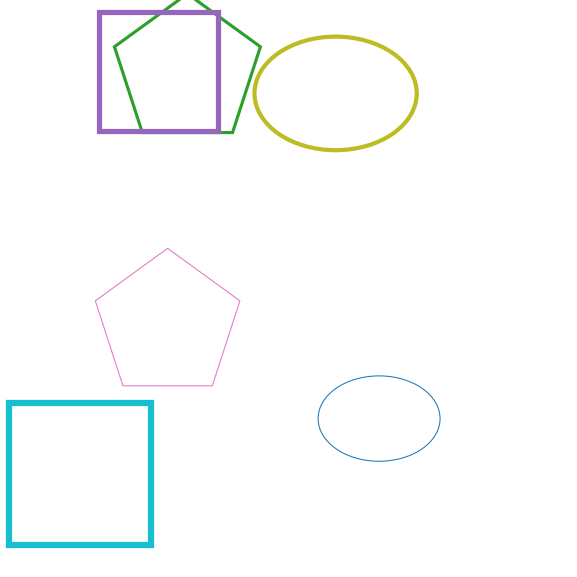[{"shape": "oval", "thickness": 0.5, "radius": 0.53, "center": [0.656, 0.274]}, {"shape": "pentagon", "thickness": 1.5, "radius": 0.66, "center": [0.325, 0.877]}, {"shape": "square", "thickness": 2.5, "radius": 0.51, "center": [0.274, 0.875]}, {"shape": "pentagon", "thickness": 0.5, "radius": 0.66, "center": [0.29, 0.438]}, {"shape": "oval", "thickness": 2, "radius": 0.7, "center": [0.581, 0.837]}, {"shape": "square", "thickness": 3, "radius": 0.61, "center": [0.138, 0.178]}]